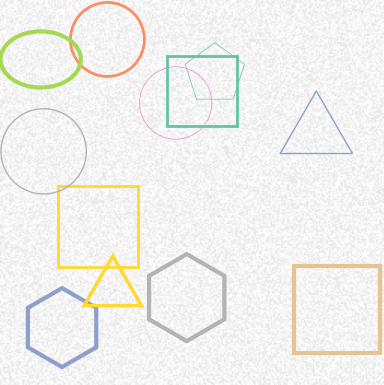[{"shape": "pentagon", "thickness": 0.5, "radius": 0.4, "center": [0.558, 0.808]}, {"shape": "square", "thickness": 2, "radius": 0.46, "center": [0.525, 0.764]}, {"shape": "circle", "thickness": 2, "radius": 0.48, "center": [0.279, 0.898]}, {"shape": "triangle", "thickness": 1, "radius": 0.54, "center": [0.822, 0.655]}, {"shape": "hexagon", "thickness": 3, "radius": 0.51, "center": [0.161, 0.149]}, {"shape": "circle", "thickness": 0.5, "radius": 0.47, "center": [0.456, 0.733]}, {"shape": "oval", "thickness": 3, "radius": 0.52, "center": [0.106, 0.846]}, {"shape": "triangle", "thickness": 2.5, "radius": 0.43, "center": [0.293, 0.249]}, {"shape": "square", "thickness": 2, "radius": 0.52, "center": [0.254, 0.412]}, {"shape": "square", "thickness": 3, "radius": 0.56, "center": [0.875, 0.196]}, {"shape": "hexagon", "thickness": 3, "radius": 0.56, "center": [0.485, 0.227]}, {"shape": "circle", "thickness": 1, "radius": 0.55, "center": [0.113, 0.607]}]